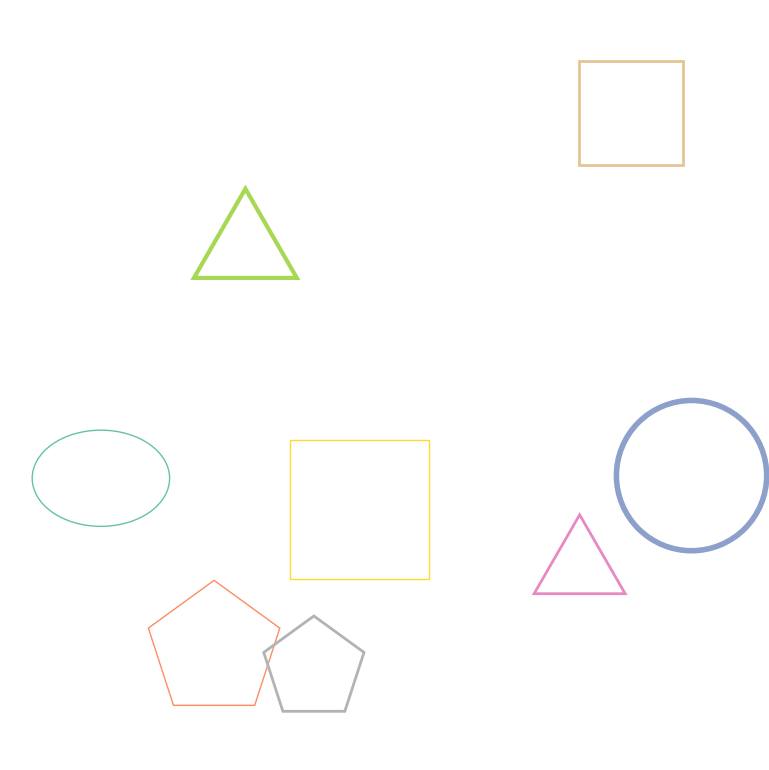[{"shape": "oval", "thickness": 0.5, "radius": 0.45, "center": [0.131, 0.379]}, {"shape": "pentagon", "thickness": 0.5, "radius": 0.45, "center": [0.278, 0.157]}, {"shape": "circle", "thickness": 2, "radius": 0.49, "center": [0.898, 0.382]}, {"shape": "triangle", "thickness": 1, "radius": 0.34, "center": [0.753, 0.263]}, {"shape": "triangle", "thickness": 1.5, "radius": 0.39, "center": [0.319, 0.678]}, {"shape": "square", "thickness": 0.5, "radius": 0.45, "center": [0.467, 0.338]}, {"shape": "square", "thickness": 1, "radius": 0.34, "center": [0.819, 0.853]}, {"shape": "pentagon", "thickness": 1, "radius": 0.34, "center": [0.408, 0.132]}]